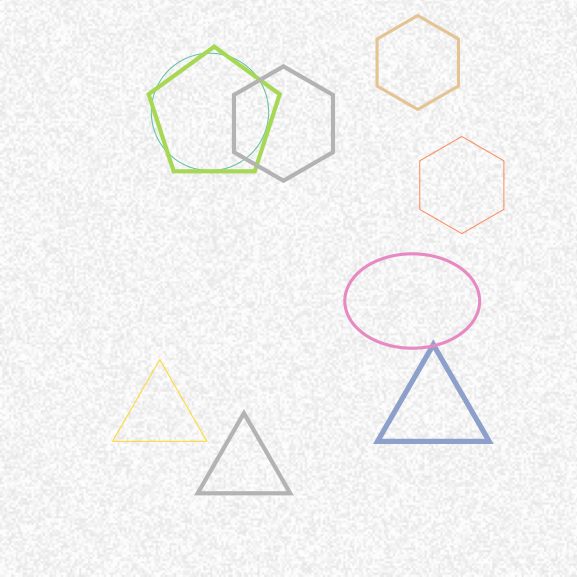[{"shape": "circle", "thickness": 0.5, "radius": 0.51, "center": [0.364, 0.805]}, {"shape": "hexagon", "thickness": 0.5, "radius": 0.42, "center": [0.8, 0.679]}, {"shape": "triangle", "thickness": 2.5, "radius": 0.56, "center": [0.75, 0.291]}, {"shape": "oval", "thickness": 1.5, "radius": 0.58, "center": [0.714, 0.478]}, {"shape": "pentagon", "thickness": 2, "radius": 0.6, "center": [0.371, 0.799]}, {"shape": "triangle", "thickness": 0.5, "radius": 0.47, "center": [0.277, 0.282]}, {"shape": "hexagon", "thickness": 1.5, "radius": 0.41, "center": [0.723, 0.891]}, {"shape": "hexagon", "thickness": 2, "radius": 0.5, "center": [0.491, 0.785]}, {"shape": "triangle", "thickness": 2, "radius": 0.46, "center": [0.422, 0.191]}]